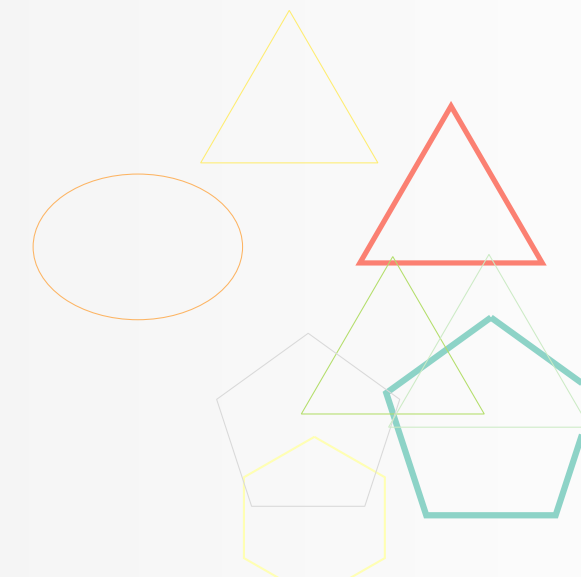[{"shape": "pentagon", "thickness": 3, "radius": 0.95, "center": [0.845, 0.26]}, {"shape": "hexagon", "thickness": 1, "radius": 0.7, "center": [0.541, 0.103]}, {"shape": "triangle", "thickness": 2.5, "radius": 0.91, "center": [0.776, 0.634]}, {"shape": "oval", "thickness": 0.5, "radius": 0.9, "center": [0.237, 0.572]}, {"shape": "triangle", "thickness": 0.5, "radius": 0.91, "center": [0.676, 0.373]}, {"shape": "pentagon", "thickness": 0.5, "radius": 0.83, "center": [0.53, 0.256]}, {"shape": "triangle", "thickness": 0.5, "radius": 1.0, "center": [0.841, 0.359]}, {"shape": "triangle", "thickness": 0.5, "radius": 0.88, "center": [0.498, 0.805]}]